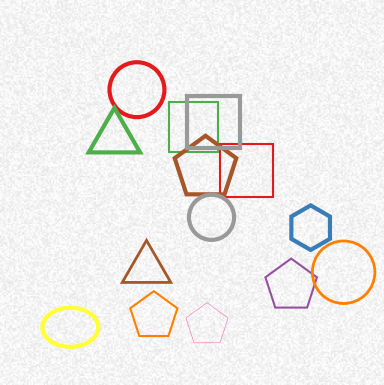[{"shape": "circle", "thickness": 3, "radius": 0.36, "center": [0.356, 0.767]}, {"shape": "square", "thickness": 1.5, "radius": 0.34, "center": [0.641, 0.557]}, {"shape": "hexagon", "thickness": 3, "radius": 0.29, "center": [0.807, 0.409]}, {"shape": "square", "thickness": 1.5, "radius": 0.32, "center": [0.502, 0.67]}, {"shape": "triangle", "thickness": 3, "radius": 0.38, "center": [0.297, 0.643]}, {"shape": "pentagon", "thickness": 1.5, "radius": 0.35, "center": [0.756, 0.258]}, {"shape": "pentagon", "thickness": 1.5, "radius": 0.32, "center": [0.4, 0.179]}, {"shape": "circle", "thickness": 2, "radius": 0.41, "center": [0.893, 0.293]}, {"shape": "oval", "thickness": 3, "radius": 0.36, "center": [0.183, 0.15]}, {"shape": "pentagon", "thickness": 3, "radius": 0.42, "center": [0.534, 0.563]}, {"shape": "triangle", "thickness": 2, "radius": 0.36, "center": [0.381, 0.303]}, {"shape": "pentagon", "thickness": 0.5, "radius": 0.29, "center": [0.538, 0.156]}, {"shape": "circle", "thickness": 3, "radius": 0.29, "center": [0.549, 0.436]}, {"shape": "square", "thickness": 3, "radius": 0.34, "center": [0.555, 0.683]}]